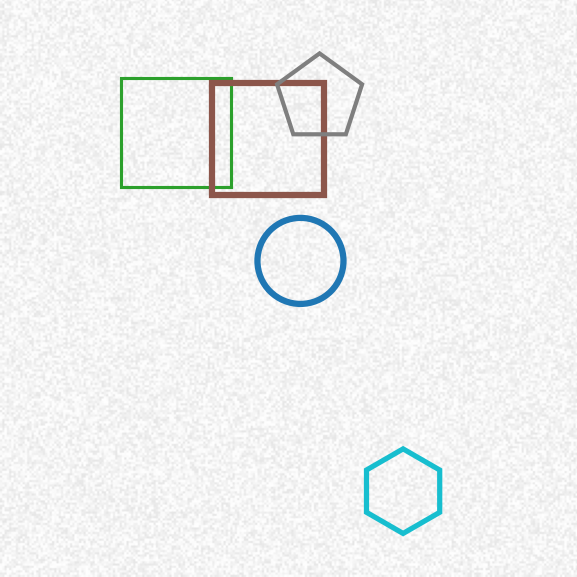[{"shape": "circle", "thickness": 3, "radius": 0.37, "center": [0.52, 0.547]}, {"shape": "square", "thickness": 1.5, "radius": 0.47, "center": [0.305, 0.77]}, {"shape": "square", "thickness": 3, "radius": 0.49, "center": [0.464, 0.759]}, {"shape": "pentagon", "thickness": 2, "radius": 0.39, "center": [0.553, 0.829]}, {"shape": "hexagon", "thickness": 2.5, "radius": 0.37, "center": [0.698, 0.149]}]